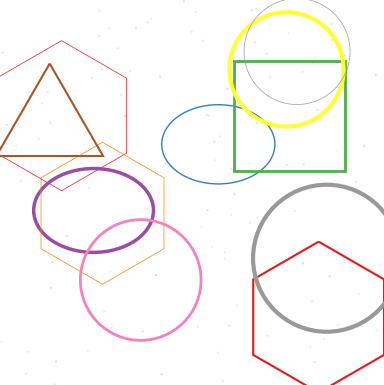[{"shape": "hexagon", "thickness": 0.5, "radius": 0.97, "center": [0.16, 0.7]}, {"shape": "hexagon", "thickness": 1.5, "radius": 0.98, "center": [0.828, 0.176]}, {"shape": "oval", "thickness": 1, "radius": 0.73, "center": [0.567, 0.625]}, {"shape": "square", "thickness": 2, "radius": 0.71, "center": [0.752, 0.698]}, {"shape": "oval", "thickness": 2.5, "radius": 0.78, "center": [0.243, 0.453]}, {"shape": "hexagon", "thickness": 0.5, "radius": 0.92, "center": [0.266, 0.446]}, {"shape": "circle", "thickness": 3, "radius": 0.74, "center": [0.744, 0.82]}, {"shape": "triangle", "thickness": 1.5, "radius": 0.8, "center": [0.129, 0.675]}, {"shape": "circle", "thickness": 2, "radius": 0.78, "center": [0.365, 0.273]}, {"shape": "circle", "thickness": 3, "radius": 0.95, "center": [0.848, 0.329]}, {"shape": "circle", "thickness": 0.5, "radius": 0.69, "center": [0.772, 0.866]}]